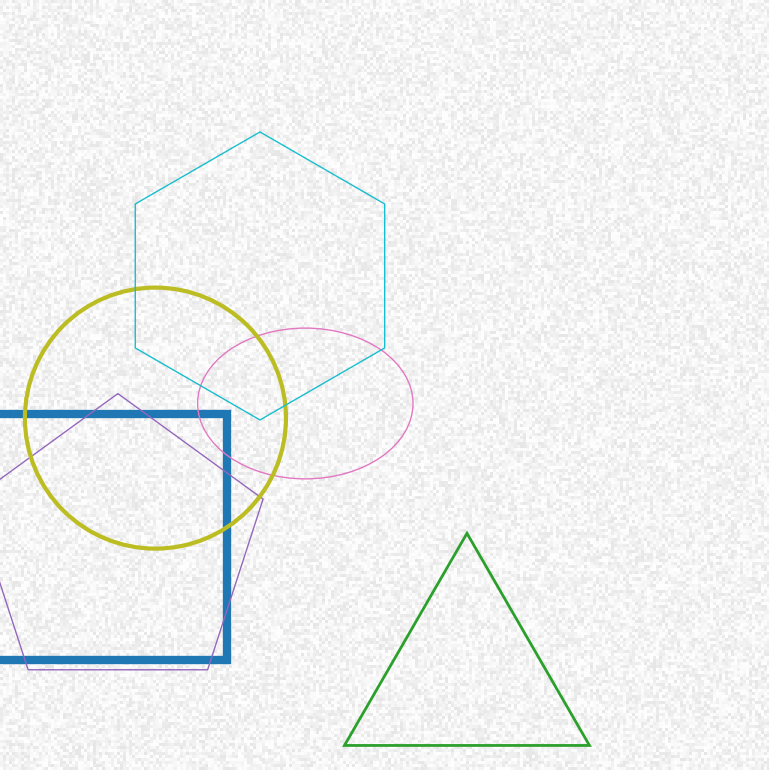[{"shape": "square", "thickness": 3, "radius": 0.8, "center": [0.135, 0.303]}, {"shape": "triangle", "thickness": 1, "radius": 0.92, "center": [0.606, 0.124]}, {"shape": "pentagon", "thickness": 0.5, "radius": 0.99, "center": [0.153, 0.291]}, {"shape": "oval", "thickness": 0.5, "radius": 0.7, "center": [0.397, 0.476]}, {"shape": "circle", "thickness": 1.5, "radius": 0.85, "center": [0.202, 0.457]}, {"shape": "hexagon", "thickness": 0.5, "radius": 0.94, "center": [0.338, 0.642]}]